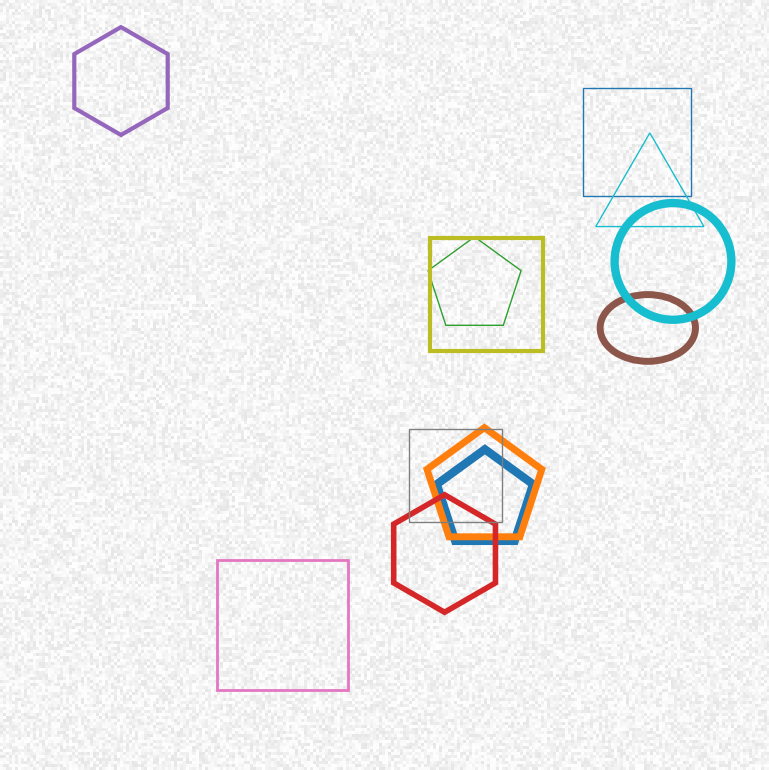[{"shape": "pentagon", "thickness": 3, "radius": 0.33, "center": [0.63, 0.351]}, {"shape": "square", "thickness": 0.5, "radius": 0.35, "center": [0.827, 0.816]}, {"shape": "pentagon", "thickness": 2.5, "radius": 0.39, "center": [0.629, 0.366]}, {"shape": "pentagon", "thickness": 0.5, "radius": 0.32, "center": [0.616, 0.629]}, {"shape": "hexagon", "thickness": 2, "radius": 0.38, "center": [0.577, 0.281]}, {"shape": "hexagon", "thickness": 1.5, "radius": 0.35, "center": [0.157, 0.895]}, {"shape": "oval", "thickness": 2.5, "radius": 0.31, "center": [0.841, 0.574]}, {"shape": "square", "thickness": 1, "radius": 0.42, "center": [0.366, 0.188]}, {"shape": "square", "thickness": 0.5, "radius": 0.3, "center": [0.592, 0.382]}, {"shape": "square", "thickness": 1.5, "radius": 0.37, "center": [0.632, 0.617]}, {"shape": "triangle", "thickness": 0.5, "radius": 0.41, "center": [0.844, 0.746]}, {"shape": "circle", "thickness": 3, "radius": 0.38, "center": [0.874, 0.661]}]